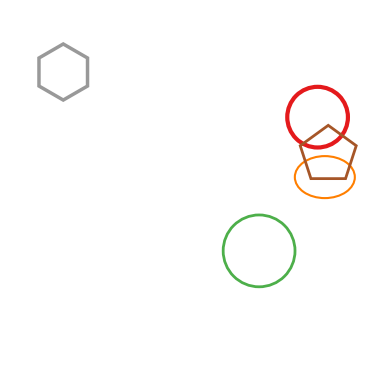[{"shape": "circle", "thickness": 3, "radius": 0.39, "center": [0.825, 0.696]}, {"shape": "circle", "thickness": 2, "radius": 0.47, "center": [0.673, 0.348]}, {"shape": "oval", "thickness": 1.5, "radius": 0.39, "center": [0.844, 0.54]}, {"shape": "pentagon", "thickness": 2, "radius": 0.38, "center": [0.853, 0.598]}, {"shape": "hexagon", "thickness": 2.5, "radius": 0.36, "center": [0.164, 0.813]}]